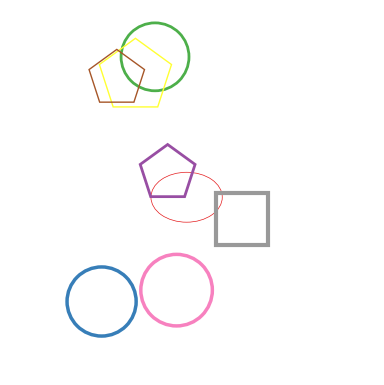[{"shape": "oval", "thickness": 0.5, "radius": 0.46, "center": [0.485, 0.488]}, {"shape": "circle", "thickness": 2.5, "radius": 0.45, "center": [0.264, 0.217]}, {"shape": "circle", "thickness": 2, "radius": 0.44, "center": [0.403, 0.852]}, {"shape": "pentagon", "thickness": 2, "radius": 0.37, "center": [0.435, 0.55]}, {"shape": "pentagon", "thickness": 1, "radius": 0.49, "center": [0.352, 0.802]}, {"shape": "pentagon", "thickness": 1, "radius": 0.38, "center": [0.303, 0.796]}, {"shape": "circle", "thickness": 2.5, "radius": 0.46, "center": [0.459, 0.246]}, {"shape": "square", "thickness": 3, "radius": 0.34, "center": [0.628, 0.431]}]